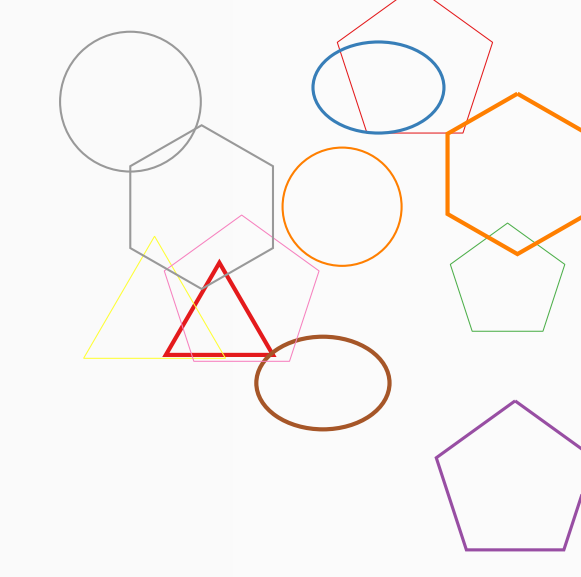[{"shape": "triangle", "thickness": 2, "radius": 0.53, "center": [0.377, 0.438]}, {"shape": "pentagon", "thickness": 0.5, "radius": 0.7, "center": [0.714, 0.882]}, {"shape": "oval", "thickness": 1.5, "radius": 0.56, "center": [0.651, 0.848]}, {"shape": "pentagon", "thickness": 0.5, "radius": 0.52, "center": [0.873, 0.509]}, {"shape": "pentagon", "thickness": 1.5, "radius": 0.71, "center": [0.886, 0.162]}, {"shape": "circle", "thickness": 1, "radius": 0.51, "center": [0.589, 0.641]}, {"shape": "hexagon", "thickness": 2, "radius": 0.69, "center": [0.89, 0.698]}, {"shape": "triangle", "thickness": 0.5, "radius": 0.7, "center": [0.266, 0.449]}, {"shape": "oval", "thickness": 2, "radius": 0.57, "center": [0.556, 0.336]}, {"shape": "pentagon", "thickness": 0.5, "radius": 0.7, "center": [0.416, 0.487]}, {"shape": "circle", "thickness": 1, "radius": 0.61, "center": [0.224, 0.823]}, {"shape": "hexagon", "thickness": 1, "radius": 0.71, "center": [0.347, 0.64]}]